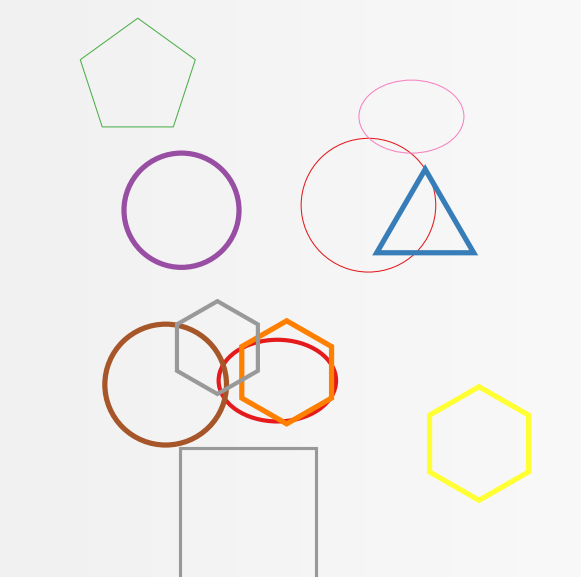[{"shape": "oval", "thickness": 2, "radius": 0.51, "center": [0.477, 0.34]}, {"shape": "circle", "thickness": 0.5, "radius": 0.58, "center": [0.634, 0.644]}, {"shape": "triangle", "thickness": 2.5, "radius": 0.48, "center": [0.732, 0.61]}, {"shape": "pentagon", "thickness": 0.5, "radius": 0.52, "center": [0.237, 0.864]}, {"shape": "circle", "thickness": 2.5, "radius": 0.49, "center": [0.312, 0.635]}, {"shape": "hexagon", "thickness": 2.5, "radius": 0.45, "center": [0.493, 0.354]}, {"shape": "hexagon", "thickness": 2.5, "radius": 0.49, "center": [0.824, 0.231]}, {"shape": "circle", "thickness": 2.5, "radius": 0.52, "center": [0.285, 0.333]}, {"shape": "oval", "thickness": 0.5, "radius": 0.45, "center": [0.708, 0.797]}, {"shape": "hexagon", "thickness": 2, "radius": 0.4, "center": [0.374, 0.397]}, {"shape": "square", "thickness": 1.5, "radius": 0.58, "center": [0.427, 0.106]}]